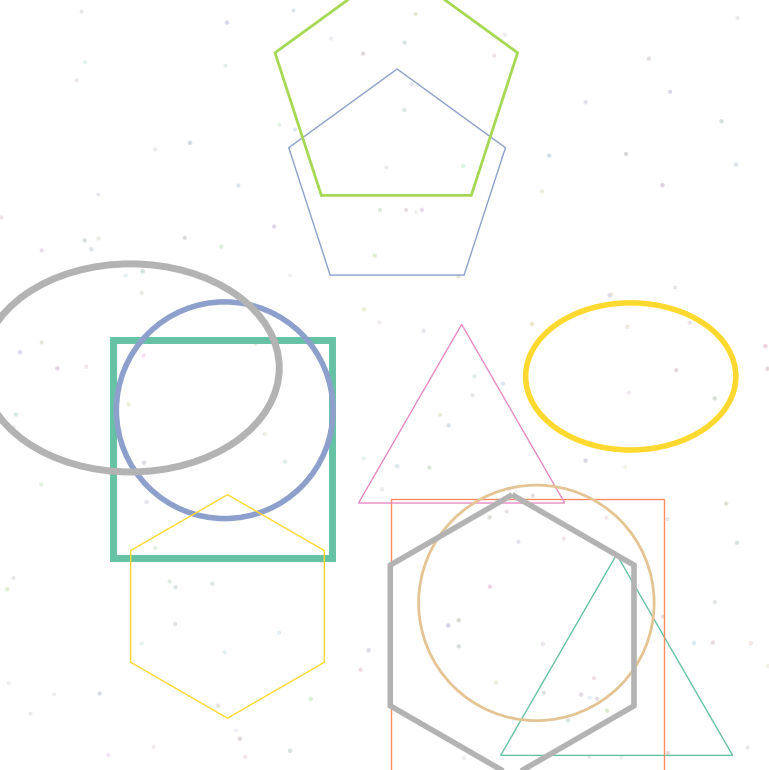[{"shape": "triangle", "thickness": 0.5, "radius": 0.87, "center": [0.801, 0.106]}, {"shape": "square", "thickness": 2.5, "radius": 0.71, "center": [0.289, 0.417]}, {"shape": "square", "thickness": 0.5, "radius": 0.89, "center": [0.685, 0.175]}, {"shape": "pentagon", "thickness": 0.5, "radius": 0.74, "center": [0.516, 0.762]}, {"shape": "circle", "thickness": 2, "radius": 0.7, "center": [0.292, 0.467]}, {"shape": "triangle", "thickness": 0.5, "radius": 0.77, "center": [0.6, 0.424]}, {"shape": "pentagon", "thickness": 1, "radius": 0.83, "center": [0.515, 0.88]}, {"shape": "hexagon", "thickness": 0.5, "radius": 0.73, "center": [0.295, 0.212]}, {"shape": "oval", "thickness": 2, "radius": 0.68, "center": [0.819, 0.511]}, {"shape": "circle", "thickness": 1, "radius": 0.76, "center": [0.697, 0.217]}, {"shape": "oval", "thickness": 2.5, "radius": 0.97, "center": [0.17, 0.522]}, {"shape": "hexagon", "thickness": 2, "radius": 0.91, "center": [0.665, 0.175]}]